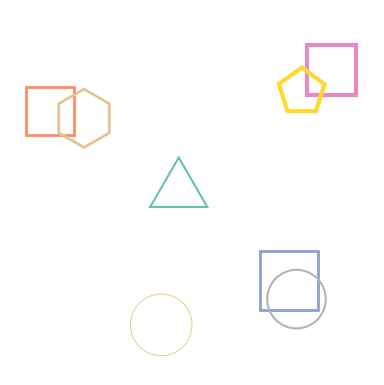[{"shape": "triangle", "thickness": 1.5, "radius": 0.43, "center": [0.464, 0.505]}, {"shape": "square", "thickness": 2, "radius": 0.31, "center": [0.129, 0.712]}, {"shape": "square", "thickness": 2, "radius": 0.38, "center": [0.75, 0.271]}, {"shape": "square", "thickness": 3, "radius": 0.32, "center": [0.861, 0.818]}, {"shape": "circle", "thickness": 0.5, "radius": 0.4, "center": [0.419, 0.156]}, {"shape": "pentagon", "thickness": 3, "radius": 0.31, "center": [0.784, 0.762]}, {"shape": "hexagon", "thickness": 2, "radius": 0.38, "center": [0.218, 0.693]}, {"shape": "circle", "thickness": 1.5, "radius": 0.38, "center": [0.77, 0.223]}]